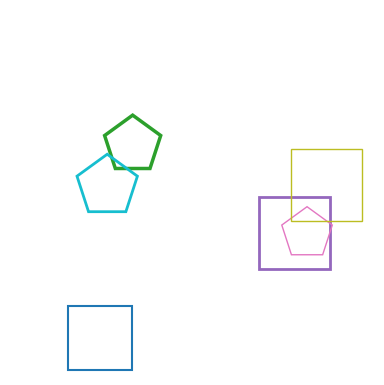[{"shape": "square", "thickness": 1.5, "radius": 0.42, "center": [0.26, 0.122]}, {"shape": "pentagon", "thickness": 2.5, "radius": 0.38, "center": [0.345, 0.624]}, {"shape": "square", "thickness": 2, "radius": 0.46, "center": [0.764, 0.395]}, {"shape": "pentagon", "thickness": 1, "radius": 0.34, "center": [0.798, 0.394]}, {"shape": "square", "thickness": 1, "radius": 0.46, "center": [0.849, 0.52]}, {"shape": "pentagon", "thickness": 2, "radius": 0.41, "center": [0.278, 0.517]}]